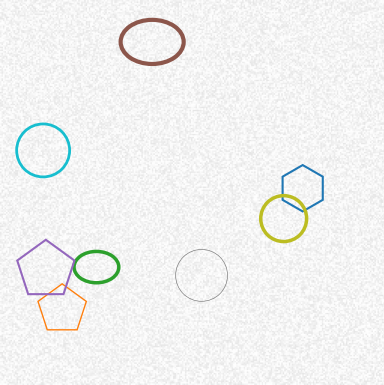[{"shape": "hexagon", "thickness": 1.5, "radius": 0.3, "center": [0.786, 0.511]}, {"shape": "pentagon", "thickness": 1, "radius": 0.33, "center": [0.161, 0.197]}, {"shape": "oval", "thickness": 2.5, "radius": 0.29, "center": [0.25, 0.306]}, {"shape": "pentagon", "thickness": 1.5, "radius": 0.39, "center": [0.119, 0.299]}, {"shape": "oval", "thickness": 3, "radius": 0.41, "center": [0.395, 0.891]}, {"shape": "circle", "thickness": 0.5, "radius": 0.34, "center": [0.524, 0.285]}, {"shape": "circle", "thickness": 2.5, "radius": 0.3, "center": [0.737, 0.432]}, {"shape": "circle", "thickness": 2, "radius": 0.34, "center": [0.112, 0.609]}]